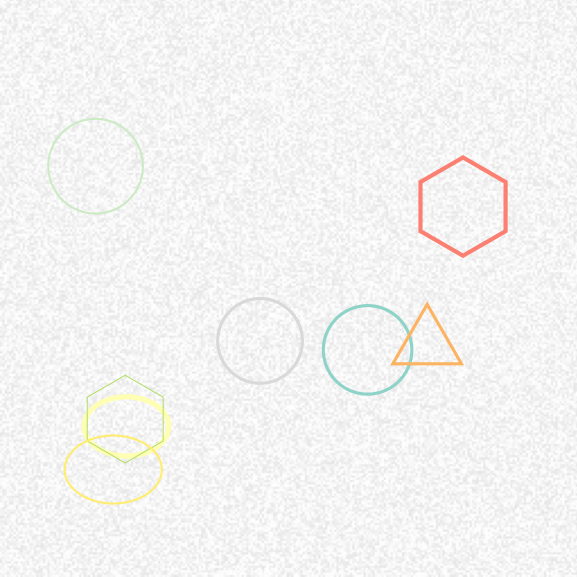[{"shape": "circle", "thickness": 1.5, "radius": 0.38, "center": [0.637, 0.393]}, {"shape": "oval", "thickness": 2.5, "radius": 0.37, "center": [0.219, 0.261]}, {"shape": "hexagon", "thickness": 2, "radius": 0.43, "center": [0.802, 0.641]}, {"shape": "triangle", "thickness": 1.5, "radius": 0.34, "center": [0.74, 0.403]}, {"shape": "hexagon", "thickness": 0.5, "radius": 0.38, "center": [0.217, 0.273]}, {"shape": "circle", "thickness": 1.5, "radius": 0.37, "center": [0.45, 0.409]}, {"shape": "circle", "thickness": 1, "radius": 0.41, "center": [0.165, 0.711]}, {"shape": "oval", "thickness": 1, "radius": 0.42, "center": [0.196, 0.186]}]